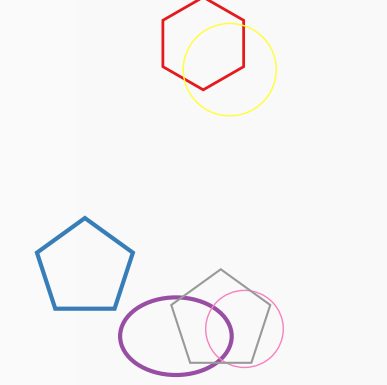[{"shape": "hexagon", "thickness": 2, "radius": 0.6, "center": [0.525, 0.887]}, {"shape": "pentagon", "thickness": 3, "radius": 0.65, "center": [0.219, 0.303]}, {"shape": "oval", "thickness": 3, "radius": 0.72, "center": [0.454, 0.127]}, {"shape": "circle", "thickness": 1, "radius": 0.6, "center": [0.593, 0.819]}, {"shape": "circle", "thickness": 1, "radius": 0.5, "center": [0.631, 0.146]}, {"shape": "pentagon", "thickness": 1.5, "radius": 0.67, "center": [0.57, 0.166]}]